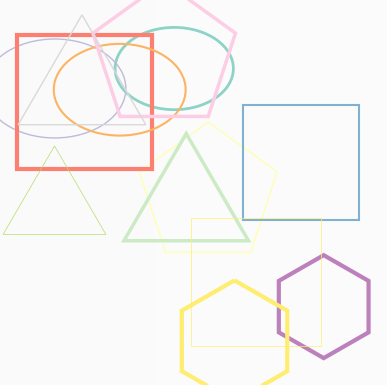[{"shape": "oval", "thickness": 2, "radius": 0.76, "center": [0.45, 0.822]}, {"shape": "pentagon", "thickness": 1, "radius": 0.94, "center": [0.537, 0.496]}, {"shape": "oval", "thickness": 1, "radius": 0.92, "center": [0.141, 0.77]}, {"shape": "square", "thickness": 3, "radius": 0.87, "center": [0.218, 0.735]}, {"shape": "square", "thickness": 1.5, "radius": 0.75, "center": [0.777, 0.579]}, {"shape": "oval", "thickness": 1.5, "radius": 0.85, "center": [0.309, 0.767]}, {"shape": "triangle", "thickness": 0.5, "radius": 0.77, "center": [0.141, 0.468]}, {"shape": "pentagon", "thickness": 2.5, "radius": 0.97, "center": [0.424, 0.854]}, {"shape": "triangle", "thickness": 1, "radius": 0.95, "center": [0.212, 0.771]}, {"shape": "hexagon", "thickness": 3, "radius": 0.67, "center": [0.835, 0.204]}, {"shape": "triangle", "thickness": 2.5, "radius": 0.93, "center": [0.481, 0.467]}, {"shape": "square", "thickness": 0.5, "radius": 0.83, "center": [0.661, 0.267]}, {"shape": "hexagon", "thickness": 3, "radius": 0.79, "center": [0.605, 0.115]}]